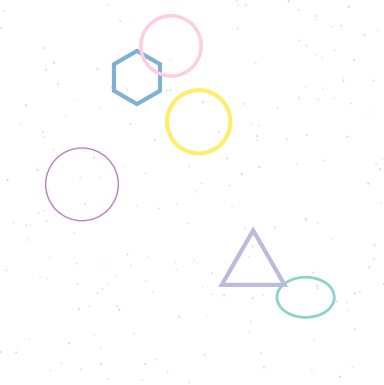[{"shape": "oval", "thickness": 2, "radius": 0.37, "center": [0.794, 0.228]}, {"shape": "triangle", "thickness": 3, "radius": 0.47, "center": [0.658, 0.307]}, {"shape": "hexagon", "thickness": 3, "radius": 0.35, "center": [0.356, 0.799]}, {"shape": "circle", "thickness": 2.5, "radius": 0.39, "center": [0.444, 0.881]}, {"shape": "circle", "thickness": 1, "radius": 0.47, "center": [0.213, 0.521]}, {"shape": "circle", "thickness": 3, "radius": 0.41, "center": [0.516, 0.684]}]